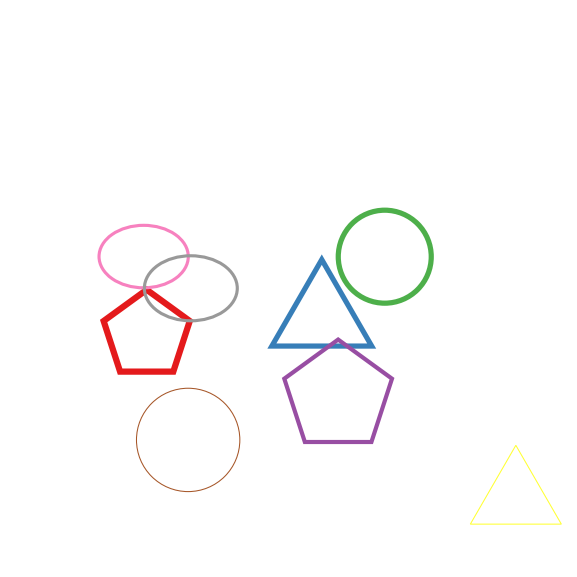[{"shape": "pentagon", "thickness": 3, "radius": 0.39, "center": [0.254, 0.419]}, {"shape": "triangle", "thickness": 2.5, "radius": 0.5, "center": [0.557, 0.45]}, {"shape": "circle", "thickness": 2.5, "radius": 0.4, "center": [0.666, 0.555]}, {"shape": "pentagon", "thickness": 2, "radius": 0.49, "center": [0.586, 0.313]}, {"shape": "triangle", "thickness": 0.5, "radius": 0.45, "center": [0.893, 0.137]}, {"shape": "circle", "thickness": 0.5, "radius": 0.45, "center": [0.326, 0.237]}, {"shape": "oval", "thickness": 1.5, "radius": 0.39, "center": [0.249, 0.555]}, {"shape": "oval", "thickness": 1.5, "radius": 0.4, "center": [0.33, 0.5]}]